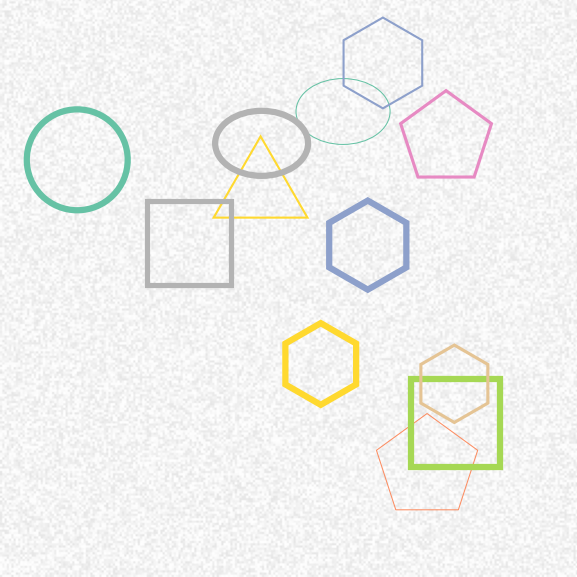[{"shape": "circle", "thickness": 3, "radius": 0.44, "center": [0.134, 0.722]}, {"shape": "oval", "thickness": 0.5, "radius": 0.41, "center": [0.594, 0.806]}, {"shape": "pentagon", "thickness": 0.5, "radius": 0.46, "center": [0.74, 0.191]}, {"shape": "hexagon", "thickness": 3, "radius": 0.39, "center": [0.637, 0.575]}, {"shape": "hexagon", "thickness": 1, "radius": 0.39, "center": [0.663, 0.89]}, {"shape": "pentagon", "thickness": 1.5, "radius": 0.41, "center": [0.772, 0.759]}, {"shape": "square", "thickness": 3, "radius": 0.38, "center": [0.789, 0.266]}, {"shape": "hexagon", "thickness": 3, "radius": 0.35, "center": [0.555, 0.369]}, {"shape": "triangle", "thickness": 1, "radius": 0.47, "center": [0.451, 0.669]}, {"shape": "hexagon", "thickness": 1.5, "radius": 0.33, "center": [0.787, 0.335]}, {"shape": "square", "thickness": 2.5, "radius": 0.36, "center": [0.327, 0.578]}, {"shape": "oval", "thickness": 3, "radius": 0.4, "center": [0.453, 0.751]}]